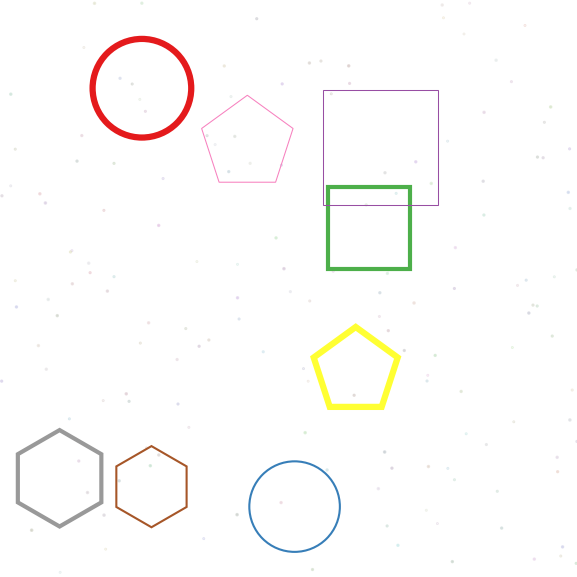[{"shape": "circle", "thickness": 3, "radius": 0.43, "center": [0.246, 0.846]}, {"shape": "circle", "thickness": 1, "radius": 0.39, "center": [0.51, 0.122]}, {"shape": "square", "thickness": 2, "radius": 0.36, "center": [0.639, 0.605]}, {"shape": "square", "thickness": 0.5, "radius": 0.5, "center": [0.659, 0.744]}, {"shape": "pentagon", "thickness": 3, "radius": 0.38, "center": [0.616, 0.356]}, {"shape": "hexagon", "thickness": 1, "radius": 0.35, "center": [0.262, 0.156]}, {"shape": "pentagon", "thickness": 0.5, "radius": 0.42, "center": [0.428, 0.751]}, {"shape": "hexagon", "thickness": 2, "radius": 0.42, "center": [0.103, 0.171]}]